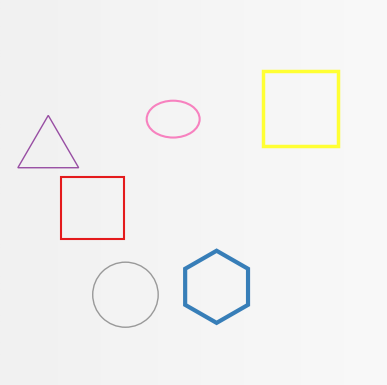[{"shape": "square", "thickness": 1.5, "radius": 0.4, "center": [0.239, 0.46]}, {"shape": "hexagon", "thickness": 3, "radius": 0.47, "center": [0.559, 0.255]}, {"shape": "triangle", "thickness": 1, "radius": 0.45, "center": [0.125, 0.61]}, {"shape": "square", "thickness": 2.5, "radius": 0.49, "center": [0.775, 0.718]}, {"shape": "oval", "thickness": 1.5, "radius": 0.34, "center": [0.447, 0.691]}, {"shape": "circle", "thickness": 1, "radius": 0.42, "center": [0.324, 0.235]}]